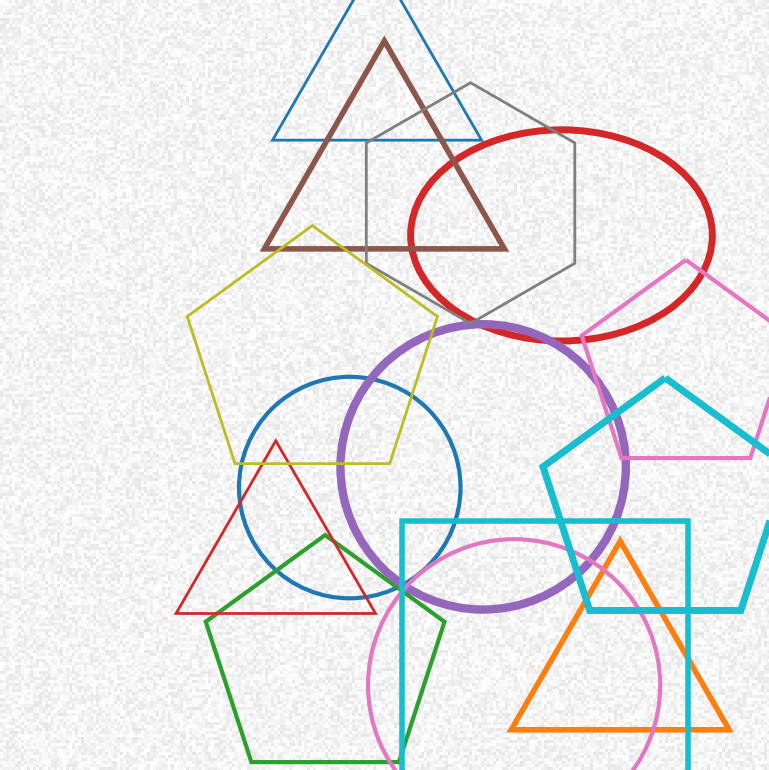[{"shape": "triangle", "thickness": 1, "radius": 0.78, "center": [0.49, 0.896]}, {"shape": "circle", "thickness": 1.5, "radius": 0.72, "center": [0.454, 0.367]}, {"shape": "triangle", "thickness": 2, "radius": 0.82, "center": [0.805, 0.134]}, {"shape": "pentagon", "thickness": 1.5, "radius": 0.82, "center": [0.422, 0.142]}, {"shape": "triangle", "thickness": 1, "radius": 0.75, "center": [0.358, 0.278]}, {"shape": "oval", "thickness": 2.5, "radius": 0.98, "center": [0.729, 0.694]}, {"shape": "circle", "thickness": 3, "radius": 0.93, "center": [0.627, 0.394]}, {"shape": "triangle", "thickness": 2, "radius": 0.9, "center": [0.499, 0.767]}, {"shape": "circle", "thickness": 1.5, "radius": 0.95, "center": [0.668, 0.11]}, {"shape": "pentagon", "thickness": 1.5, "radius": 0.71, "center": [0.891, 0.52]}, {"shape": "hexagon", "thickness": 1, "radius": 0.78, "center": [0.611, 0.736]}, {"shape": "pentagon", "thickness": 1, "radius": 0.85, "center": [0.406, 0.536]}, {"shape": "pentagon", "thickness": 2.5, "radius": 0.83, "center": [0.864, 0.342]}, {"shape": "square", "thickness": 2, "radius": 0.93, "center": [0.707, 0.137]}]